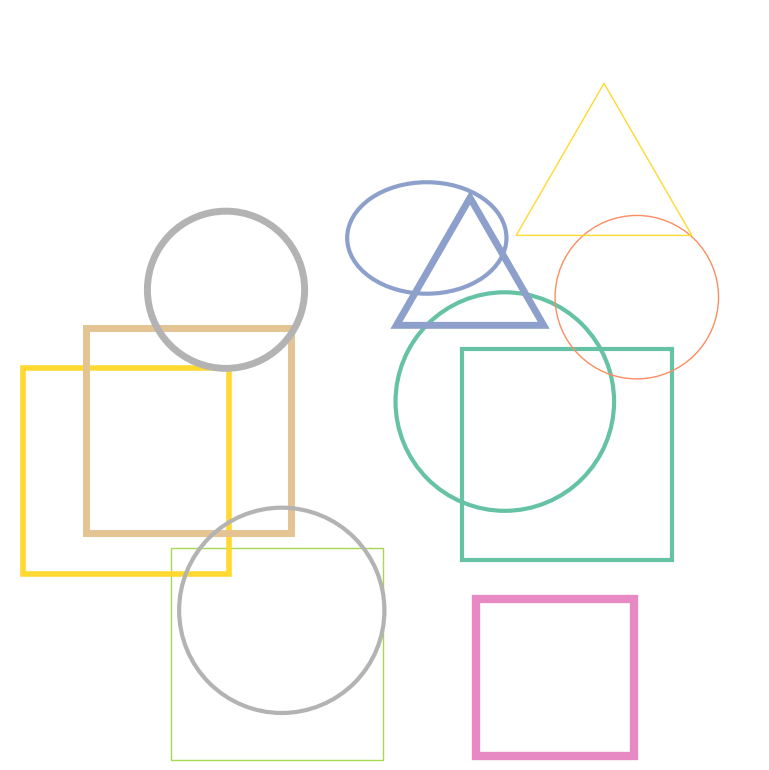[{"shape": "square", "thickness": 1.5, "radius": 0.68, "center": [0.736, 0.41]}, {"shape": "circle", "thickness": 1.5, "radius": 0.71, "center": [0.656, 0.478]}, {"shape": "circle", "thickness": 0.5, "radius": 0.53, "center": [0.827, 0.614]}, {"shape": "oval", "thickness": 1.5, "radius": 0.52, "center": [0.554, 0.691]}, {"shape": "triangle", "thickness": 2.5, "radius": 0.55, "center": [0.61, 0.633]}, {"shape": "square", "thickness": 3, "radius": 0.51, "center": [0.721, 0.12]}, {"shape": "square", "thickness": 0.5, "radius": 0.69, "center": [0.359, 0.151]}, {"shape": "square", "thickness": 2, "radius": 0.67, "center": [0.164, 0.388]}, {"shape": "triangle", "thickness": 0.5, "radius": 0.66, "center": [0.784, 0.76]}, {"shape": "square", "thickness": 2.5, "radius": 0.66, "center": [0.245, 0.441]}, {"shape": "circle", "thickness": 2.5, "radius": 0.51, "center": [0.294, 0.624]}, {"shape": "circle", "thickness": 1.5, "radius": 0.67, "center": [0.366, 0.207]}]